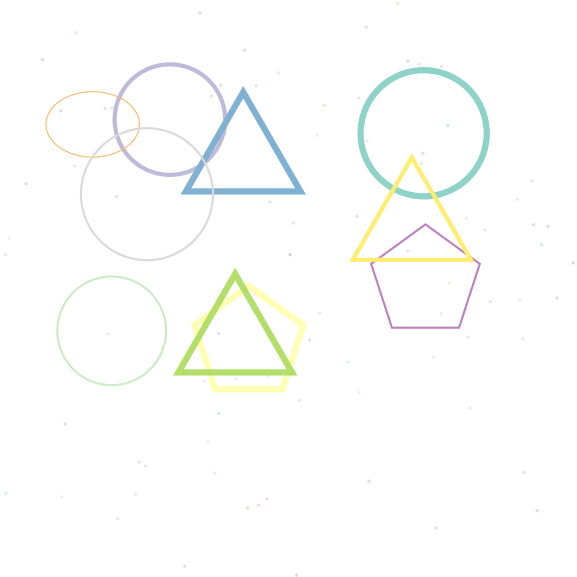[{"shape": "circle", "thickness": 3, "radius": 0.55, "center": [0.734, 0.768]}, {"shape": "pentagon", "thickness": 3, "radius": 0.49, "center": [0.431, 0.405]}, {"shape": "circle", "thickness": 2, "radius": 0.48, "center": [0.294, 0.792]}, {"shape": "triangle", "thickness": 3, "radius": 0.57, "center": [0.421, 0.725]}, {"shape": "oval", "thickness": 0.5, "radius": 0.4, "center": [0.161, 0.784]}, {"shape": "triangle", "thickness": 3, "radius": 0.57, "center": [0.407, 0.411]}, {"shape": "circle", "thickness": 1, "radius": 0.57, "center": [0.254, 0.663]}, {"shape": "pentagon", "thickness": 1, "radius": 0.49, "center": [0.737, 0.512]}, {"shape": "circle", "thickness": 1, "radius": 0.47, "center": [0.193, 0.426]}, {"shape": "triangle", "thickness": 2, "radius": 0.59, "center": [0.713, 0.608]}]